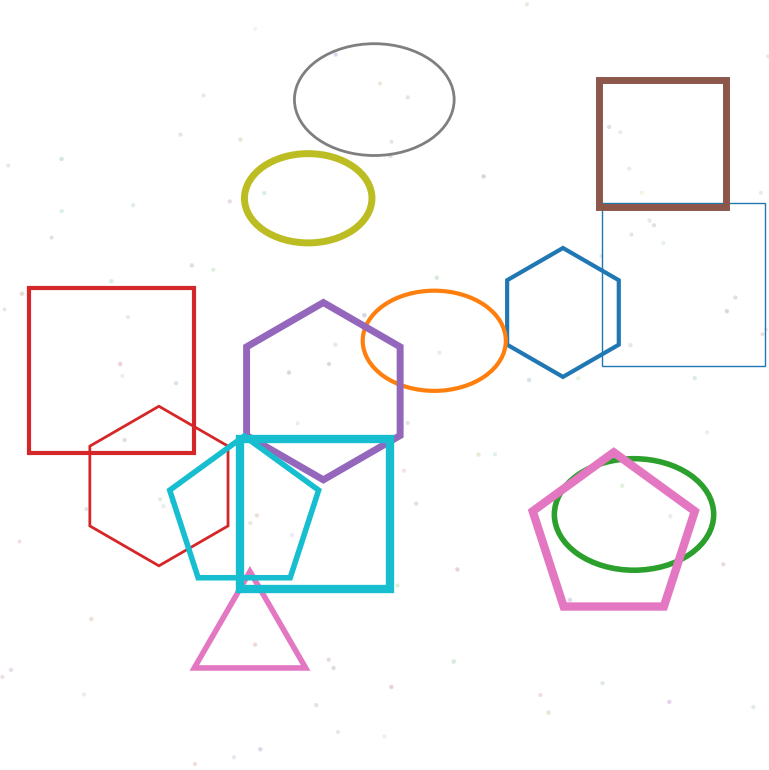[{"shape": "square", "thickness": 0.5, "radius": 0.53, "center": [0.887, 0.63]}, {"shape": "hexagon", "thickness": 1.5, "radius": 0.42, "center": [0.731, 0.594]}, {"shape": "oval", "thickness": 1.5, "radius": 0.46, "center": [0.564, 0.557]}, {"shape": "oval", "thickness": 2, "radius": 0.52, "center": [0.823, 0.332]}, {"shape": "hexagon", "thickness": 1, "radius": 0.52, "center": [0.206, 0.369]}, {"shape": "square", "thickness": 1.5, "radius": 0.54, "center": [0.144, 0.519]}, {"shape": "hexagon", "thickness": 2.5, "radius": 0.58, "center": [0.42, 0.492]}, {"shape": "square", "thickness": 2.5, "radius": 0.41, "center": [0.861, 0.814]}, {"shape": "triangle", "thickness": 2, "radius": 0.42, "center": [0.325, 0.174]}, {"shape": "pentagon", "thickness": 3, "radius": 0.55, "center": [0.797, 0.302]}, {"shape": "oval", "thickness": 1, "radius": 0.52, "center": [0.486, 0.871]}, {"shape": "oval", "thickness": 2.5, "radius": 0.41, "center": [0.4, 0.743]}, {"shape": "pentagon", "thickness": 2, "radius": 0.51, "center": [0.317, 0.332]}, {"shape": "square", "thickness": 3, "radius": 0.49, "center": [0.409, 0.333]}]